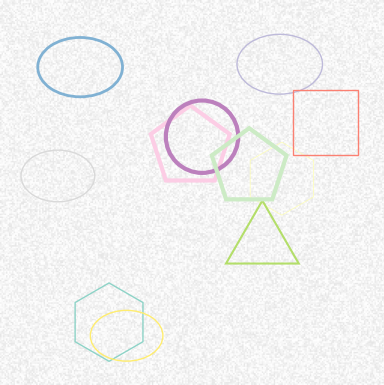[{"shape": "hexagon", "thickness": 1, "radius": 0.51, "center": [0.283, 0.163]}, {"shape": "hexagon", "thickness": 0.5, "radius": 0.47, "center": [0.732, 0.536]}, {"shape": "oval", "thickness": 1, "radius": 0.56, "center": [0.727, 0.833]}, {"shape": "square", "thickness": 1, "radius": 0.42, "center": [0.846, 0.682]}, {"shape": "oval", "thickness": 2, "radius": 0.55, "center": [0.208, 0.826]}, {"shape": "triangle", "thickness": 1.5, "radius": 0.55, "center": [0.681, 0.37]}, {"shape": "pentagon", "thickness": 3, "radius": 0.54, "center": [0.494, 0.618]}, {"shape": "oval", "thickness": 1, "radius": 0.48, "center": [0.15, 0.543]}, {"shape": "circle", "thickness": 3, "radius": 0.47, "center": [0.525, 0.645]}, {"shape": "pentagon", "thickness": 3, "radius": 0.51, "center": [0.647, 0.565]}, {"shape": "oval", "thickness": 1, "radius": 0.47, "center": [0.329, 0.128]}]